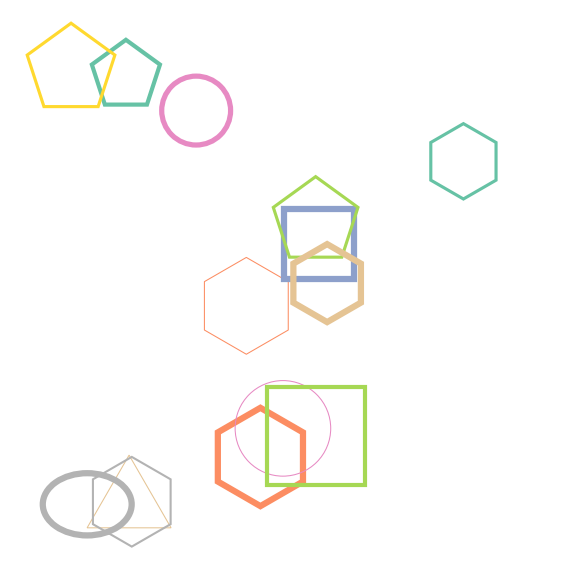[{"shape": "pentagon", "thickness": 2, "radius": 0.31, "center": [0.218, 0.868]}, {"shape": "hexagon", "thickness": 1.5, "radius": 0.33, "center": [0.802, 0.72]}, {"shape": "hexagon", "thickness": 0.5, "radius": 0.42, "center": [0.427, 0.47]}, {"shape": "hexagon", "thickness": 3, "radius": 0.43, "center": [0.451, 0.208]}, {"shape": "square", "thickness": 3, "radius": 0.3, "center": [0.553, 0.576]}, {"shape": "circle", "thickness": 0.5, "radius": 0.41, "center": [0.49, 0.257]}, {"shape": "circle", "thickness": 2.5, "radius": 0.3, "center": [0.34, 0.808]}, {"shape": "pentagon", "thickness": 1.5, "radius": 0.39, "center": [0.547, 0.616]}, {"shape": "square", "thickness": 2, "radius": 0.43, "center": [0.548, 0.244]}, {"shape": "pentagon", "thickness": 1.5, "radius": 0.4, "center": [0.123, 0.879]}, {"shape": "hexagon", "thickness": 3, "radius": 0.34, "center": [0.566, 0.509]}, {"shape": "triangle", "thickness": 0.5, "radius": 0.42, "center": [0.224, 0.127]}, {"shape": "oval", "thickness": 3, "radius": 0.38, "center": [0.151, 0.126]}, {"shape": "hexagon", "thickness": 1, "radius": 0.39, "center": [0.228, 0.13]}]